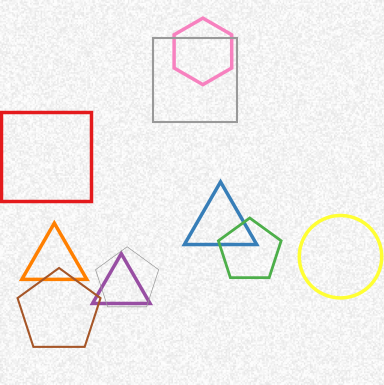[{"shape": "square", "thickness": 2.5, "radius": 0.58, "center": [0.12, 0.594]}, {"shape": "triangle", "thickness": 2.5, "radius": 0.54, "center": [0.573, 0.419]}, {"shape": "pentagon", "thickness": 2, "radius": 0.43, "center": [0.649, 0.348]}, {"shape": "triangle", "thickness": 2.5, "radius": 0.43, "center": [0.315, 0.255]}, {"shape": "triangle", "thickness": 2.5, "radius": 0.49, "center": [0.141, 0.323]}, {"shape": "circle", "thickness": 2.5, "radius": 0.54, "center": [0.884, 0.333]}, {"shape": "pentagon", "thickness": 1.5, "radius": 0.57, "center": [0.153, 0.191]}, {"shape": "hexagon", "thickness": 2.5, "radius": 0.43, "center": [0.527, 0.867]}, {"shape": "pentagon", "thickness": 0.5, "radius": 0.43, "center": [0.33, 0.273]}, {"shape": "square", "thickness": 1.5, "radius": 0.55, "center": [0.506, 0.793]}]